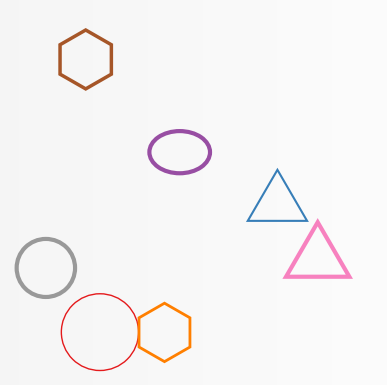[{"shape": "circle", "thickness": 1, "radius": 0.5, "center": [0.258, 0.137]}, {"shape": "triangle", "thickness": 1.5, "radius": 0.44, "center": [0.716, 0.471]}, {"shape": "oval", "thickness": 3, "radius": 0.39, "center": [0.464, 0.605]}, {"shape": "hexagon", "thickness": 2, "radius": 0.38, "center": [0.424, 0.137]}, {"shape": "hexagon", "thickness": 2.5, "radius": 0.38, "center": [0.221, 0.846]}, {"shape": "triangle", "thickness": 3, "radius": 0.47, "center": [0.82, 0.328]}, {"shape": "circle", "thickness": 3, "radius": 0.38, "center": [0.118, 0.304]}]